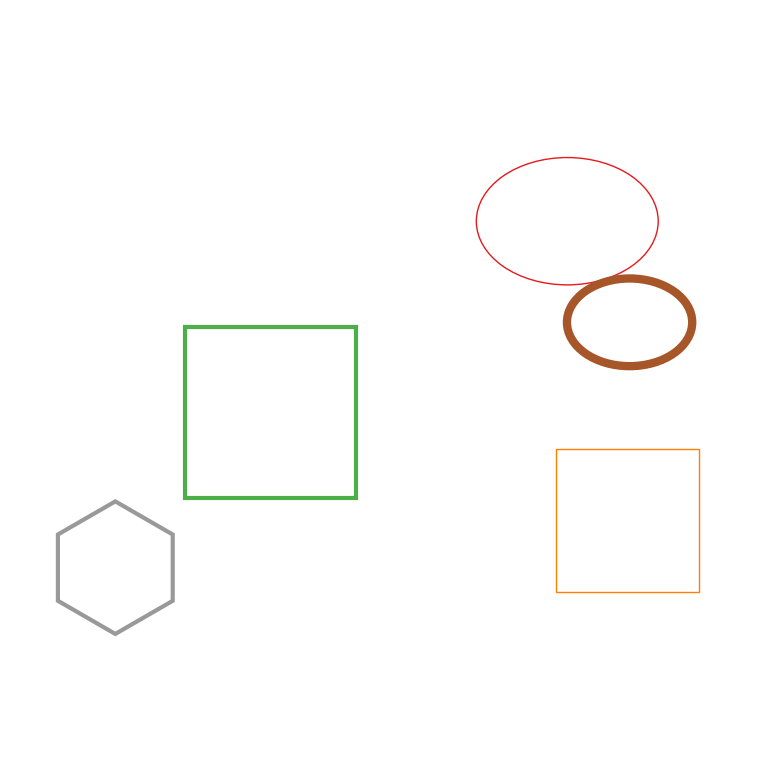[{"shape": "oval", "thickness": 0.5, "radius": 0.59, "center": [0.737, 0.713]}, {"shape": "square", "thickness": 1.5, "radius": 0.56, "center": [0.351, 0.464]}, {"shape": "square", "thickness": 0.5, "radius": 0.47, "center": [0.815, 0.324]}, {"shape": "oval", "thickness": 3, "radius": 0.41, "center": [0.818, 0.581]}, {"shape": "hexagon", "thickness": 1.5, "radius": 0.43, "center": [0.15, 0.263]}]